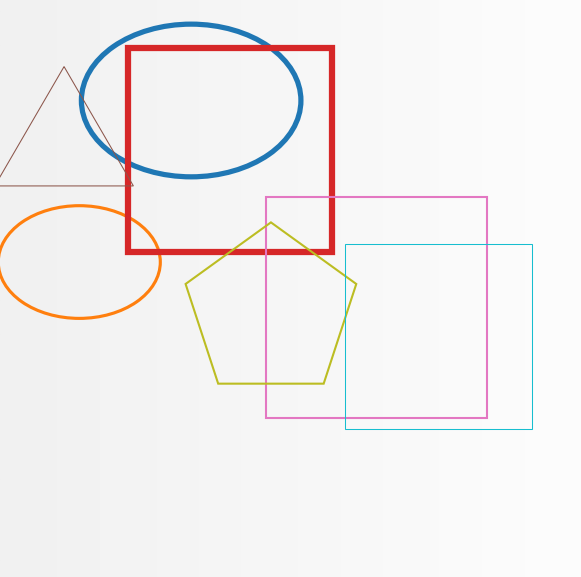[{"shape": "oval", "thickness": 2.5, "radius": 0.94, "center": [0.329, 0.825]}, {"shape": "oval", "thickness": 1.5, "radius": 0.7, "center": [0.136, 0.545]}, {"shape": "square", "thickness": 3, "radius": 0.88, "center": [0.396, 0.739]}, {"shape": "triangle", "thickness": 0.5, "radius": 0.69, "center": [0.11, 0.746]}, {"shape": "square", "thickness": 1, "radius": 0.95, "center": [0.648, 0.467]}, {"shape": "pentagon", "thickness": 1, "radius": 0.77, "center": [0.466, 0.46]}, {"shape": "square", "thickness": 0.5, "radius": 0.8, "center": [0.755, 0.416]}]